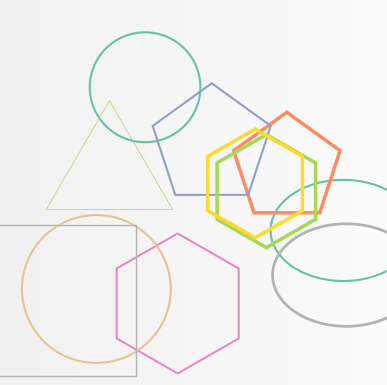[{"shape": "circle", "thickness": 1.5, "radius": 0.71, "center": [0.374, 0.773]}, {"shape": "oval", "thickness": 1.5, "radius": 0.94, "center": [0.886, 0.402]}, {"shape": "pentagon", "thickness": 2.5, "radius": 0.72, "center": [0.74, 0.564]}, {"shape": "pentagon", "thickness": 1.5, "radius": 0.8, "center": [0.546, 0.623]}, {"shape": "hexagon", "thickness": 1.5, "radius": 0.91, "center": [0.459, 0.212]}, {"shape": "hexagon", "thickness": 2.5, "radius": 0.73, "center": [0.687, 0.504]}, {"shape": "triangle", "thickness": 0.5, "radius": 0.94, "center": [0.282, 0.55]}, {"shape": "hexagon", "thickness": 2.5, "radius": 0.71, "center": [0.658, 0.523]}, {"shape": "circle", "thickness": 1.5, "radius": 0.96, "center": [0.249, 0.249]}, {"shape": "oval", "thickness": 2, "radius": 0.95, "center": [0.894, 0.286]}, {"shape": "square", "thickness": 1, "radius": 0.98, "center": [0.155, 0.219]}]